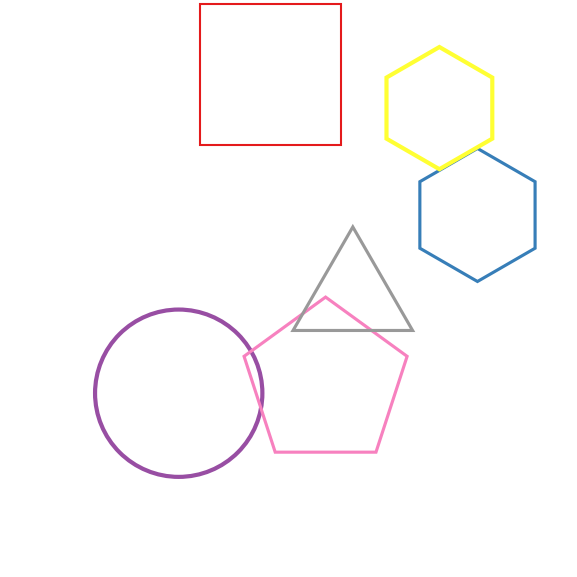[{"shape": "square", "thickness": 1, "radius": 0.61, "center": [0.468, 0.871]}, {"shape": "hexagon", "thickness": 1.5, "radius": 0.58, "center": [0.827, 0.627]}, {"shape": "circle", "thickness": 2, "radius": 0.72, "center": [0.309, 0.318]}, {"shape": "hexagon", "thickness": 2, "radius": 0.53, "center": [0.761, 0.812]}, {"shape": "pentagon", "thickness": 1.5, "radius": 0.74, "center": [0.564, 0.336]}, {"shape": "triangle", "thickness": 1.5, "radius": 0.6, "center": [0.611, 0.487]}]